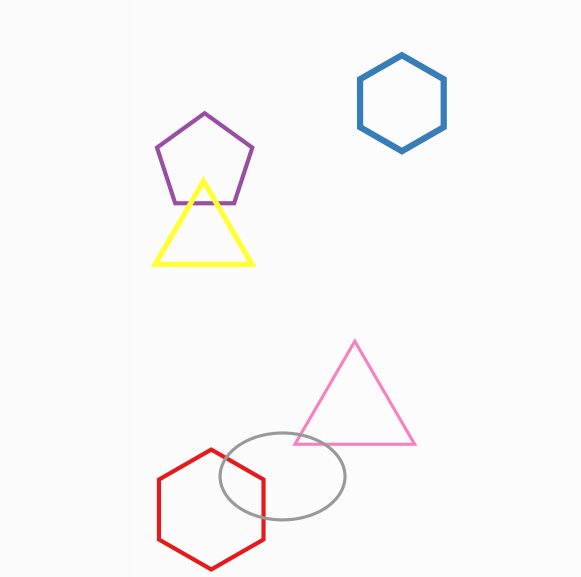[{"shape": "hexagon", "thickness": 2, "radius": 0.52, "center": [0.363, 0.117]}, {"shape": "hexagon", "thickness": 3, "radius": 0.42, "center": [0.691, 0.82]}, {"shape": "pentagon", "thickness": 2, "radius": 0.43, "center": [0.352, 0.717]}, {"shape": "triangle", "thickness": 2.5, "radius": 0.48, "center": [0.35, 0.59]}, {"shape": "triangle", "thickness": 1.5, "radius": 0.59, "center": [0.61, 0.289]}, {"shape": "oval", "thickness": 1.5, "radius": 0.54, "center": [0.486, 0.174]}]